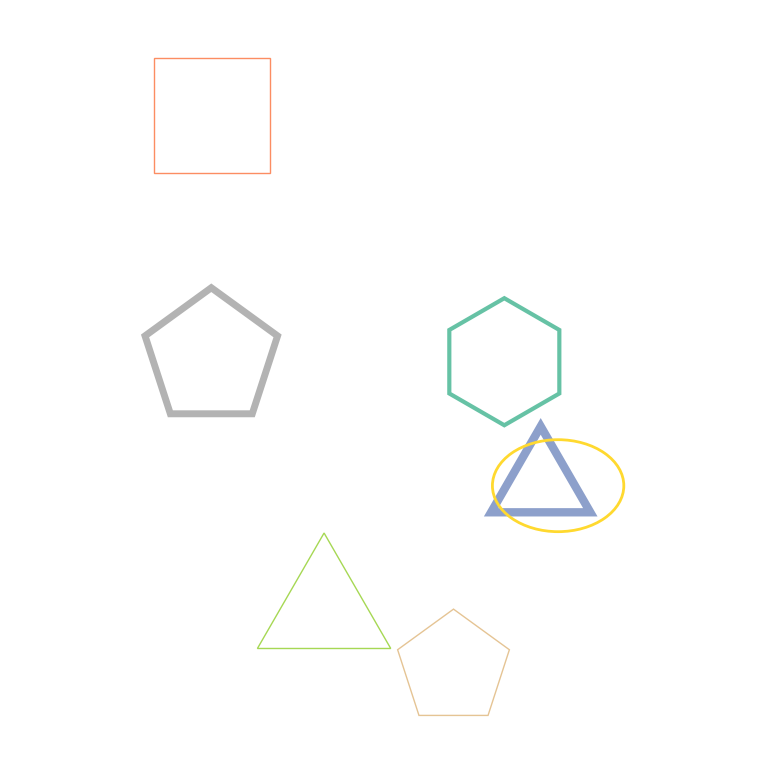[{"shape": "hexagon", "thickness": 1.5, "radius": 0.41, "center": [0.655, 0.53]}, {"shape": "square", "thickness": 0.5, "radius": 0.38, "center": [0.275, 0.85]}, {"shape": "triangle", "thickness": 3, "radius": 0.37, "center": [0.702, 0.372]}, {"shape": "triangle", "thickness": 0.5, "radius": 0.5, "center": [0.421, 0.208]}, {"shape": "oval", "thickness": 1, "radius": 0.43, "center": [0.725, 0.369]}, {"shape": "pentagon", "thickness": 0.5, "radius": 0.38, "center": [0.589, 0.133]}, {"shape": "pentagon", "thickness": 2.5, "radius": 0.45, "center": [0.274, 0.536]}]